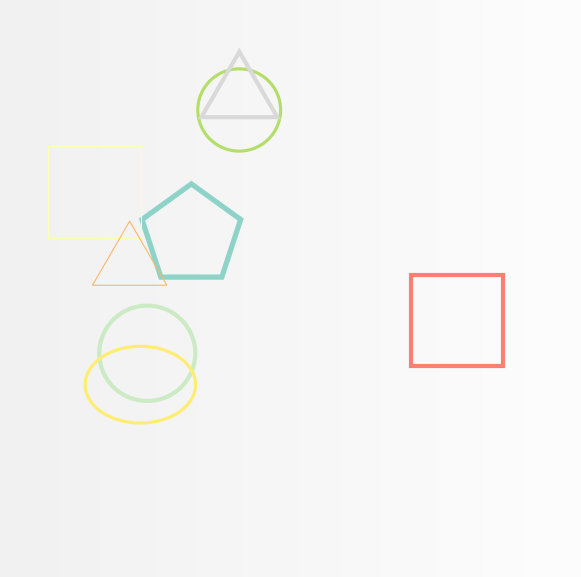[{"shape": "pentagon", "thickness": 2.5, "radius": 0.45, "center": [0.329, 0.591]}, {"shape": "square", "thickness": 0.5, "radius": 0.4, "center": [0.163, 0.667]}, {"shape": "square", "thickness": 2, "radius": 0.4, "center": [0.787, 0.444]}, {"shape": "triangle", "thickness": 0.5, "radius": 0.37, "center": [0.223, 0.542]}, {"shape": "circle", "thickness": 1.5, "radius": 0.36, "center": [0.412, 0.809]}, {"shape": "triangle", "thickness": 2, "radius": 0.38, "center": [0.412, 0.834]}, {"shape": "circle", "thickness": 2, "radius": 0.41, "center": [0.253, 0.387]}, {"shape": "oval", "thickness": 1.5, "radius": 0.47, "center": [0.241, 0.333]}]